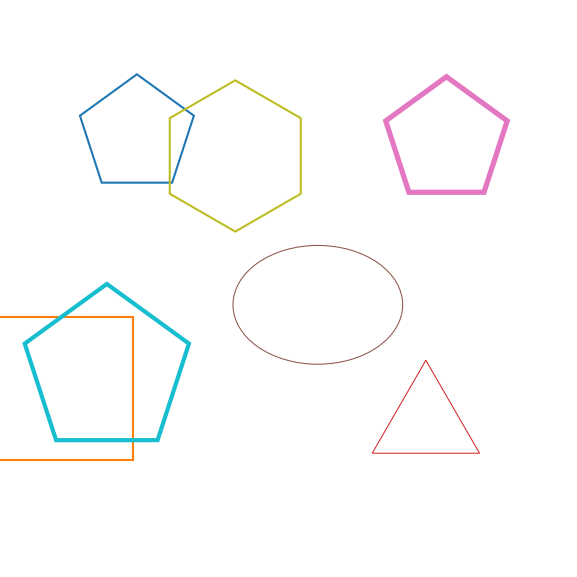[{"shape": "pentagon", "thickness": 1, "radius": 0.52, "center": [0.237, 0.767]}, {"shape": "square", "thickness": 1, "radius": 0.62, "center": [0.106, 0.327]}, {"shape": "triangle", "thickness": 0.5, "radius": 0.54, "center": [0.737, 0.268]}, {"shape": "oval", "thickness": 0.5, "radius": 0.73, "center": [0.55, 0.471]}, {"shape": "pentagon", "thickness": 2.5, "radius": 0.55, "center": [0.773, 0.756]}, {"shape": "hexagon", "thickness": 1, "radius": 0.65, "center": [0.407, 0.729]}, {"shape": "pentagon", "thickness": 2, "radius": 0.75, "center": [0.185, 0.358]}]